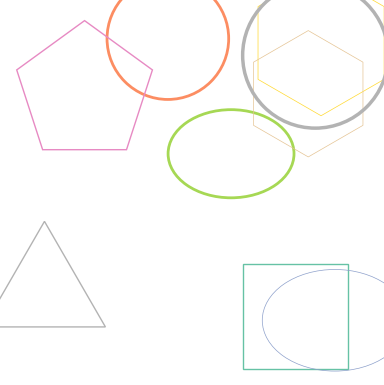[{"shape": "square", "thickness": 1, "radius": 0.68, "center": [0.768, 0.178]}, {"shape": "circle", "thickness": 2, "radius": 0.79, "center": [0.436, 0.9]}, {"shape": "oval", "thickness": 0.5, "radius": 0.94, "center": [0.87, 0.168]}, {"shape": "pentagon", "thickness": 1, "radius": 0.93, "center": [0.22, 0.761]}, {"shape": "oval", "thickness": 2, "radius": 0.82, "center": [0.6, 0.601]}, {"shape": "hexagon", "thickness": 0.5, "radius": 0.95, "center": [0.834, 0.888]}, {"shape": "hexagon", "thickness": 0.5, "radius": 0.82, "center": [0.801, 0.756]}, {"shape": "triangle", "thickness": 1, "radius": 0.91, "center": [0.116, 0.242]}, {"shape": "circle", "thickness": 2.5, "radius": 0.94, "center": [0.819, 0.856]}]